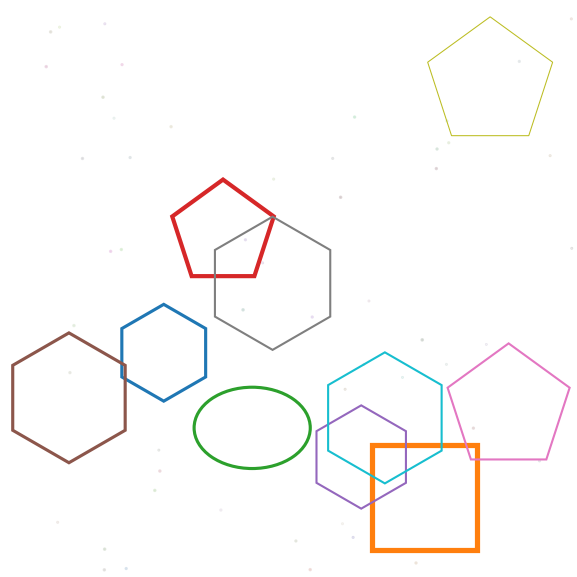[{"shape": "hexagon", "thickness": 1.5, "radius": 0.42, "center": [0.284, 0.388]}, {"shape": "square", "thickness": 2.5, "radius": 0.45, "center": [0.736, 0.137]}, {"shape": "oval", "thickness": 1.5, "radius": 0.5, "center": [0.437, 0.258]}, {"shape": "pentagon", "thickness": 2, "radius": 0.46, "center": [0.386, 0.596]}, {"shape": "hexagon", "thickness": 1, "radius": 0.45, "center": [0.625, 0.208]}, {"shape": "hexagon", "thickness": 1.5, "radius": 0.56, "center": [0.119, 0.31]}, {"shape": "pentagon", "thickness": 1, "radius": 0.56, "center": [0.881, 0.293]}, {"shape": "hexagon", "thickness": 1, "radius": 0.58, "center": [0.472, 0.509]}, {"shape": "pentagon", "thickness": 0.5, "radius": 0.57, "center": [0.849, 0.856]}, {"shape": "hexagon", "thickness": 1, "radius": 0.57, "center": [0.666, 0.276]}]